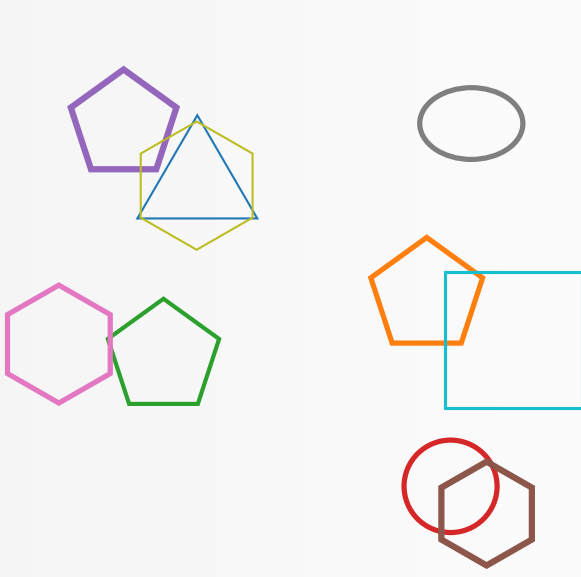[{"shape": "triangle", "thickness": 1, "radius": 0.6, "center": [0.339, 0.68]}, {"shape": "pentagon", "thickness": 2.5, "radius": 0.51, "center": [0.734, 0.487]}, {"shape": "pentagon", "thickness": 2, "radius": 0.5, "center": [0.281, 0.381]}, {"shape": "circle", "thickness": 2.5, "radius": 0.4, "center": [0.775, 0.157]}, {"shape": "pentagon", "thickness": 3, "radius": 0.48, "center": [0.213, 0.783]}, {"shape": "hexagon", "thickness": 3, "radius": 0.45, "center": [0.837, 0.11]}, {"shape": "hexagon", "thickness": 2.5, "radius": 0.51, "center": [0.101, 0.403]}, {"shape": "oval", "thickness": 2.5, "radius": 0.44, "center": [0.811, 0.785]}, {"shape": "hexagon", "thickness": 1, "radius": 0.56, "center": [0.338, 0.678]}, {"shape": "square", "thickness": 1.5, "radius": 0.59, "center": [0.883, 0.41]}]